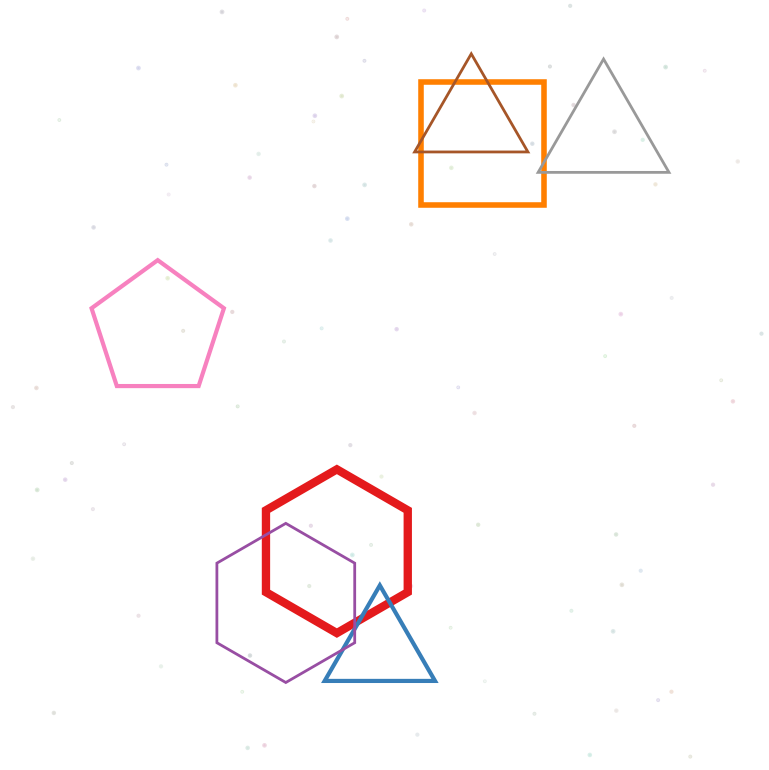[{"shape": "hexagon", "thickness": 3, "radius": 0.53, "center": [0.437, 0.284]}, {"shape": "triangle", "thickness": 1.5, "radius": 0.41, "center": [0.493, 0.157]}, {"shape": "hexagon", "thickness": 1, "radius": 0.52, "center": [0.371, 0.217]}, {"shape": "square", "thickness": 2, "radius": 0.4, "center": [0.626, 0.813]}, {"shape": "triangle", "thickness": 1, "radius": 0.42, "center": [0.612, 0.845]}, {"shape": "pentagon", "thickness": 1.5, "radius": 0.45, "center": [0.205, 0.572]}, {"shape": "triangle", "thickness": 1, "radius": 0.49, "center": [0.784, 0.825]}]